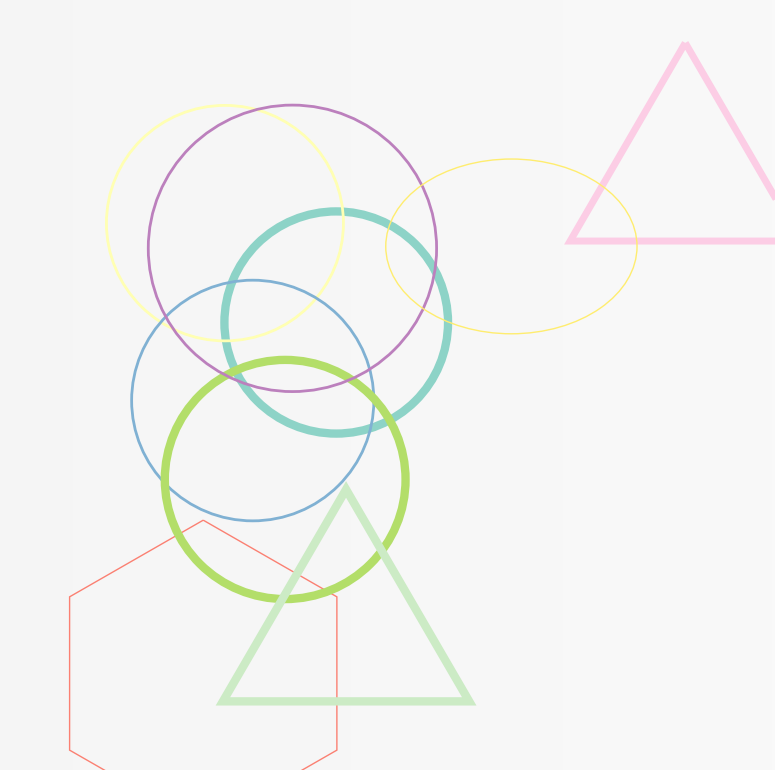[{"shape": "circle", "thickness": 3, "radius": 0.72, "center": [0.434, 0.581]}, {"shape": "circle", "thickness": 1, "radius": 0.76, "center": [0.29, 0.71]}, {"shape": "hexagon", "thickness": 0.5, "radius": 1.0, "center": [0.262, 0.125]}, {"shape": "circle", "thickness": 1, "radius": 0.78, "center": [0.326, 0.48]}, {"shape": "circle", "thickness": 3, "radius": 0.78, "center": [0.368, 0.377]}, {"shape": "triangle", "thickness": 2.5, "radius": 0.86, "center": [0.884, 0.773]}, {"shape": "circle", "thickness": 1, "radius": 0.93, "center": [0.377, 0.677]}, {"shape": "triangle", "thickness": 3, "radius": 0.92, "center": [0.447, 0.181]}, {"shape": "oval", "thickness": 0.5, "radius": 0.81, "center": [0.66, 0.68]}]